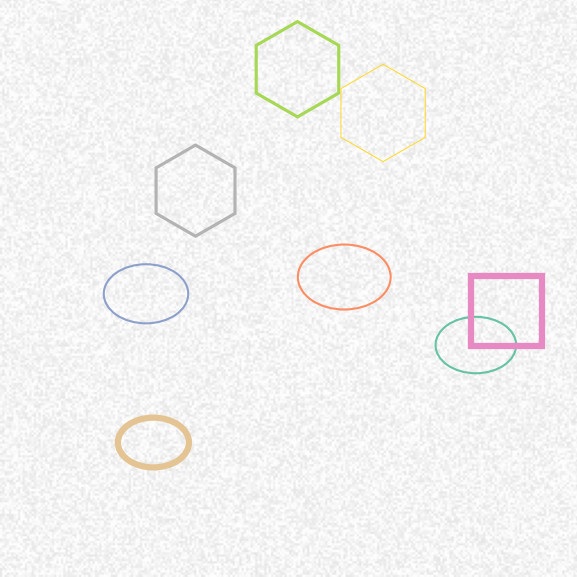[{"shape": "oval", "thickness": 1, "radius": 0.35, "center": [0.824, 0.402]}, {"shape": "oval", "thickness": 1, "radius": 0.4, "center": [0.596, 0.519]}, {"shape": "oval", "thickness": 1, "radius": 0.37, "center": [0.253, 0.49]}, {"shape": "square", "thickness": 3, "radius": 0.31, "center": [0.877, 0.461]}, {"shape": "hexagon", "thickness": 1.5, "radius": 0.41, "center": [0.515, 0.879]}, {"shape": "hexagon", "thickness": 0.5, "radius": 0.42, "center": [0.663, 0.804]}, {"shape": "oval", "thickness": 3, "radius": 0.31, "center": [0.266, 0.233]}, {"shape": "hexagon", "thickness": 1.5, "radius": 0.39, "center": [0.339, 0.669]}]